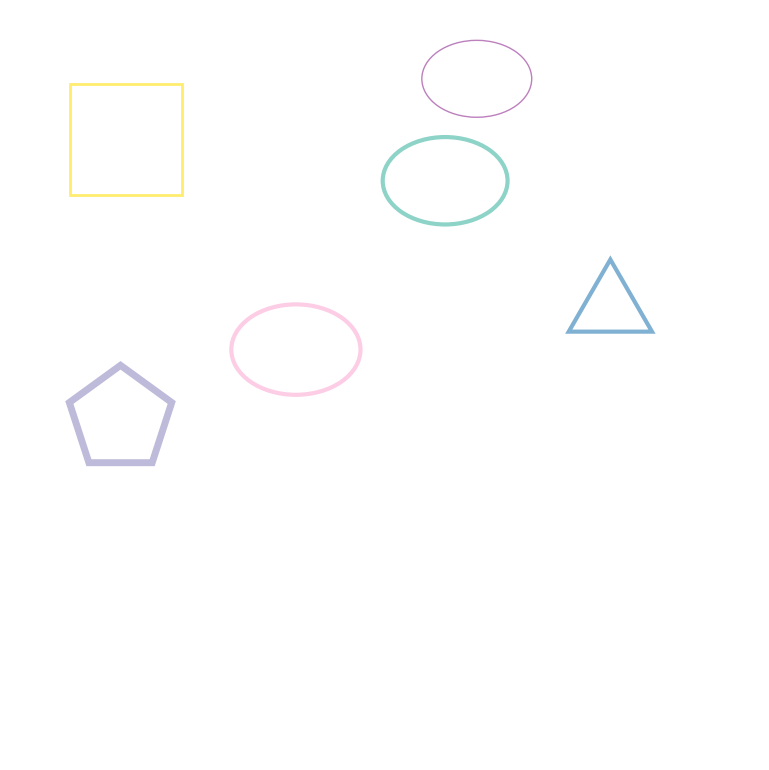[{"shape": "oval", "thickness": 1.5, "radius": 0.41, "center": [0.578, 0.765]}, {"shape": "pentagon", "thickness": 2.5, "radius": 0.35, "center": [0.157, 0.456]}, {"shape": "triangle", "thickness": 1.5, "radius": 0.31, "center": [0.793, 0.6]}, {"shape": "oval", "thickness": 1.5, "radius": 0.42, "center": [0.384, 0.546]}, {"shape": "oval", "thickness": 0.5, "radius": 0.36, "center": [0.619, 0.898]}, {"shape": "square", "thickness": 1, "radius": 0.36, "center": [0.164, 0.819]}]